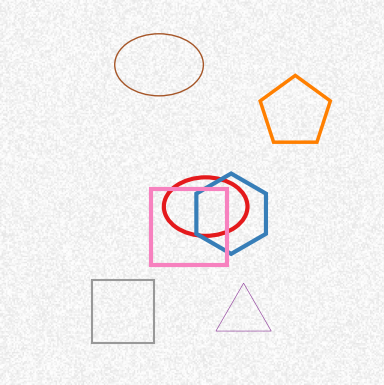[{"shape": "oval", "thickness": 3, "radius": 0.54, "center": [0.534, 0.463]}, {"shape": "hexagon", "thickness": 3, "radius": 0.52, "center": [0.6, 0.445]}, {"shape": "triangle", "thickness": 0.5, "radius": 0.42, "center": [0.633, 0.182]}, {"shape": "pentagon", "thickness": 2.5, "radius": 0.48, "center": [0.767, 0.708]}, {"shape": "oval", "thickness": 1, "radius": 0.58, "center": [0.413, 0.832]}, {"shape": "square", "thickness": 3, "radius": 0.5, "center": [0.492, 0.41]}, {"shape": "square", "thickness": 1.5, "radius": 0.41, "center": [0.319, 0.191]}]